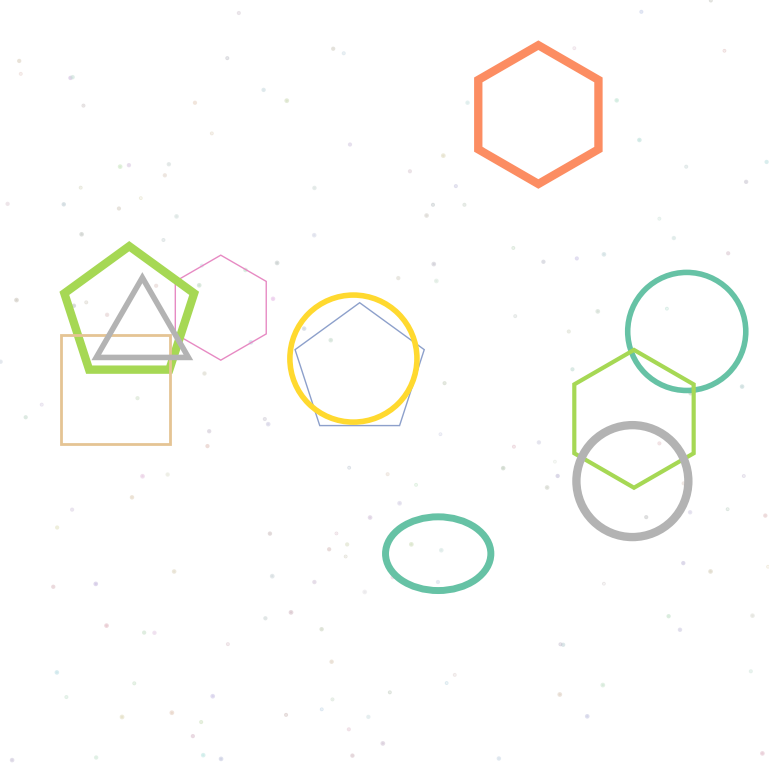[{"shape": "circle", "thickness": 2, "radius": 0.38, "center": [0.892, 0.57]}, {"shape": "oval", "thickness": 2.5, "radius": 0.34, "center": [0.569, 0.281]}, {"shape": "hexagon", "thickness": 3, "radius": 0.45, "center": [0.699, 0.851]}, {"shape": "pentagon", "thickness": 0.5, "radius": 0.44, "center": [0.467, 0.519]}, {"shape": "hexagon", "thickness": 0.5, "radius": 0.34, "center": [0.287, 0.6]}, {"shape": "hexagon", "thickness": 1.5, "radius": 0.45, "center": [0.823, 0.456]}, {"shape": "pentagon", "thickness": 3, "radius": 0.44, "center": [0.168, 0.592]}, {"shape": "circle", "thickness": 2, "radius": 0.41, "center": [0.459, 0.534]}, {"shape": "square", "thickness": 1, "radius": 0.36, "center": [0.15, 0.494]}, {"shape": "circle", "thickness": 3, "radius": 0.36, "center": [0.821, 0.375]}, {"shape": "triangle", "thickness": 2, "radius": 0.35, "center": [0.185, 0.57]}]